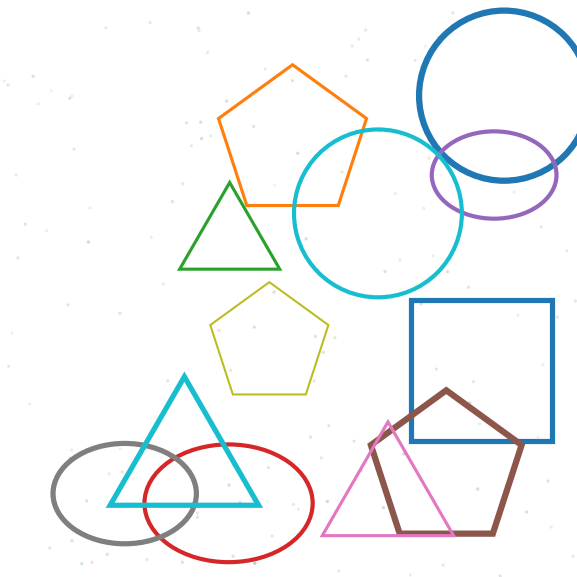[{"shape": "square", "thickness": 2.5, "radius": 0.61, "center": [0.834, 0.357]}, {"shape": "circle", "thickness": 3, "radius": 0.74, "center": [0.873, 0.833]}, {"shape": "pentagon", "thickness": 1.5, "radius": 0.67, "center": [0.507, 0.752]}, {"shape": "triangle", "thickness": 1.5, "radius": 0.5, "center": [0.398, 0.583]}, {"shape": "oval", "thickness": 2, "radius": 0.73, "center": [0.396, 0.128]}, {"shape": "oval", "thickness": 2, "radius": 0.54, "center": [0.856, 0.696]}, {"shape": "pentagon", "thickness": 3, "radius": 0.69, "center": [0.773, 0.186]}, {"shape": "triangle", "thickness": 1.5, "radius": 0.66, "center": [0.672, 0.137]}, {"shape": "oval", "thickness": 2.5, "radius": 0.62, "center": [0.216, 0.144]}, {"shape": "pentagon", "thickness": 1, "radius": 0.54, "center": [0.466, 0.403]}, {"shape": "circle", "thickness": 2, "radius": 0.73, "center": [0.654, 0.63]}, {"shape": "triangle", "thickness": 2.5, "radius": 0.74, "center": [0.319, 0.198]}]